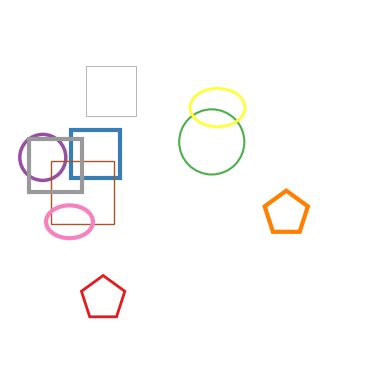[{"shape": "pentagon", "thickness": 2, "radius": 0.3, "center": [0.268, 0.225]}, {"shape": "square", "thickness": 3, "radius": 0.32, "center": [0.248, 0.6]}, {"shape": "circle", "thickness": 1.5, "radius": 0.42, "center": [0.55, 0.631]}, {"shape": "circle", "thickness": 2.5, "radius": 0.3, "center": [0.111, 0.591]}, {"shape": "pentagon", "thickness": 3, "radius": 0.3, "center": [0.744, 0.446]}, {"shape": "oval", "thickness": 2, "radius": 0.36, "center": [0.565, 0.721]}, {"shape": "square", "thickness": 1, "radius": 0.41, "center": [0.214, 0.5]}, {"shape": "oval", "thickness": 3, "radius": 0.3, "center": [0.18, 0.424]}, {"shape": "square", "thickness": 0.5, "radius": 0.32, "center": [0.288, 0.764]}, {"shape": "square", "thickness": 3, "radius": 0.35, "center": [0.144, 0.57]}]